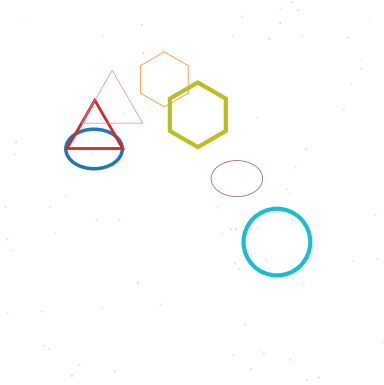[{"shape": "oval", "thickness": 2.5, "radius": 0.37, "center": [0.244, 0.613]}, {"shape": "hexagon", "thickness": 0.5, "radius": 0.36, "center": [0.427, 0.794]}, {"shape": "triangle", "thickness": 2, "radius": 0.42, "center": [0.246, 0.656]}, {"shape": "oval", "thickness": 0.5, "radius": 0.33, "center": [0.615, 0.536]}, {"shape": "triangle", "thickness": 0.5, "radius": 0.46, "center": [0.291, 0.726]}, {"shape": "hexagon", "thickness": 3, "radius": 0.42, "center": [0.514, 0.702]}, {"shape": "circle", "thickness": 3, "radius": 0.43, "center": [0.719, 0.371]}]